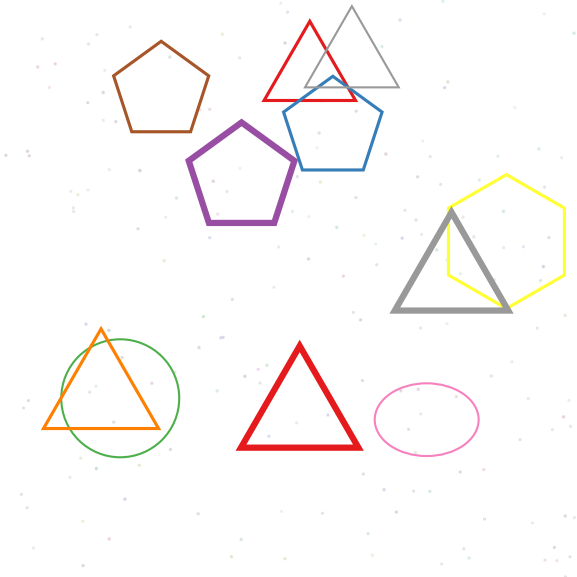[{"shape": "triangle", "thickness": 1.5, "radius": 0.46, "center": [0.536, 0.871]}, {"shape": "triangle", "thickness": 3, "radius": 0.59, "center": [0.519, 0.283]}, {"shape": "pentagon", "thickness": 1.5, "radius": 0.45, "center": [0.576, 0.777]}, {"shape": "circle", "thickness": 1, "radius": 0.51, "center": [0.208, 0.309]}, {"shape": "pentagon", "thickness": 3, "radius": 0.48, "center": [0.418, 0.691]}, {"shape": "triangle", "thickness": 1.5, "radius": 0.58, "center": [0.175, 0.315]}, {"shape": "hexagon", "thickness": 1.5, "radius": 0.58, "center": [0.877, 0.581]}, {"shape": "pentagon", "thickness": 1.5, "radius": 0.43, "center": [0.279, 0.841]}, {"shape": "oval", "thickness": 1, "radius": 0.45, "center": [0.739, 0.272]}, {"shape": "triangle", "thickness": 1, "radius": 0.47, "center": [0.609, 0.895]}, {"shape": "triangle", "thickness": 3, "radius": 0.57, "center": [0.782, 0.518]}]